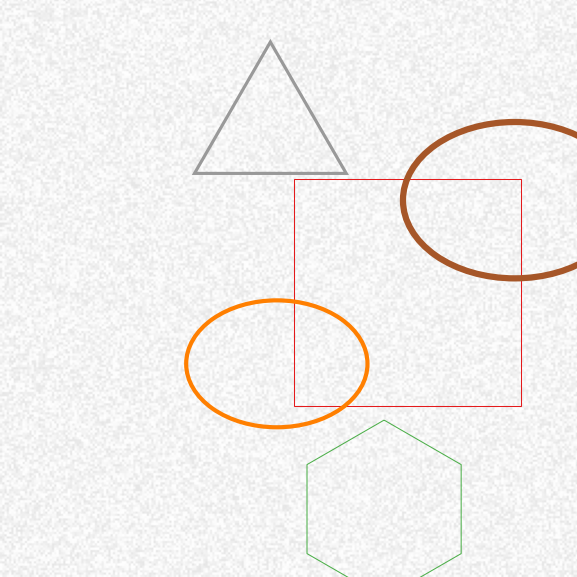[{"shape": "square", "thickness": 0.5, "radius": 0.98, "center": [0.706, 0.492]}, {"shape": "hexagon", "thickness": 0.5, "radius": 0.77, "center": [0.665, 0.118]}, {"shape": "oval", "thickness": 2, "radius": 0.78, "center": [0.479, 0.369]}, {"shape": "oval", "thickness": 3, "radius": 0.97, "center": [0.891, 0.652]}, {"shape": "triangle", "thickness": 1.5, "radius": 0.76, "center": [0.468, 0.775]}]